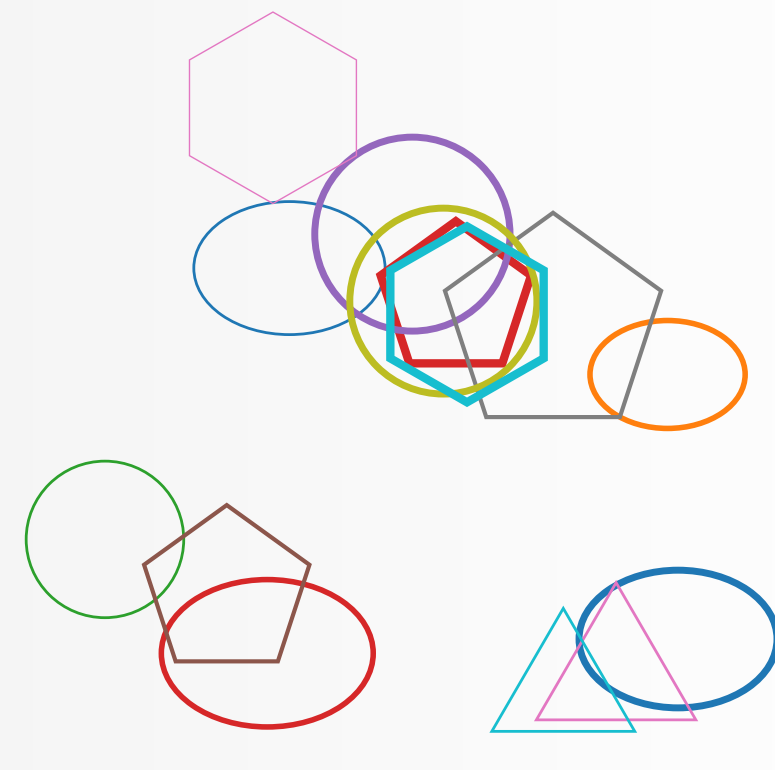[{"shape": "oval", "thickness": 1, "radius": 0.62, "center": [0.373, 0.652]}, {"shape": "oval", "thickness": 2.5, "radius": 0.64, "center": [0.875, 0.17]}, {"shape": "oval", "thickness": 2, "radius": 0.5, "center": [0.861, 0.514]}, {"shape": "circle", "thickness": 1, "radius": 0.51, "center": [0.135, 0.299]}, {"shape": "oval", "thickness": 2, "radius": 0.68, "center": [0.345, 0.152]}, {"shape": "pentagon", "thickness": 3, "radius": 0.51, "center": [0.588, 0.611]}, {"shape": "circle", "thickness": 2.5, "radius": 0.63, "center": [0.532, 0.696]}, {"shape": "pentagon", "thickness": 1.5, "radius": 0.56, "center": [0.293, 0.232]}, {"shape": "triangle", "thickness": 1, "radius": 0.59, "center": [0.795, 0.125]}, {"shape": "hexagon", "thickness": 0.5, "radius": 0.62, "center": [0.352, 0.86]}, {"shape": "pentagon", "thickness": 1.5, "radius": 0.73, "center": [0.714, 0.577]}, {"shape": "circle", "thickness": 2.5, "radius": 0.6, "center": [0.572, 0.609]}, {"shape": "hexagon", "thickness": 3, "radius": 0.57, "center": [0.603, 0.592]}, {"shape": "triangle", "thickness": 1, "radius": 0.53, "center": [0.727, 0.103]}]